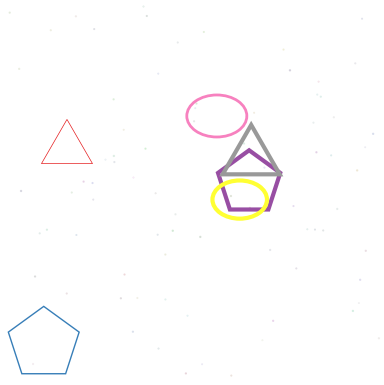[{"shape": "triangle", "thickness": 0.5, "radius": 0.38, "center": [0.174, 0.613]}, {"shape": "pentagon", "thickness": 1, "radius": 0.48, "center": [0.114, 0.107]}, {"shape": "pentagon", "thickness": 3, "radius": 0.43, "center": [0.647, 0.525]}, {"shape": "oval", "thickness": 3, "radius": 0.35, "center": [0.623, 0.482]}, {"shape": "oval", "thickness": 2, "radius": 0.39, "center": [0.563, 0.699]}, {"shape": "triangle", "thickness": 3, "radius": 0.43, "center": [0.652, 0.59]}]